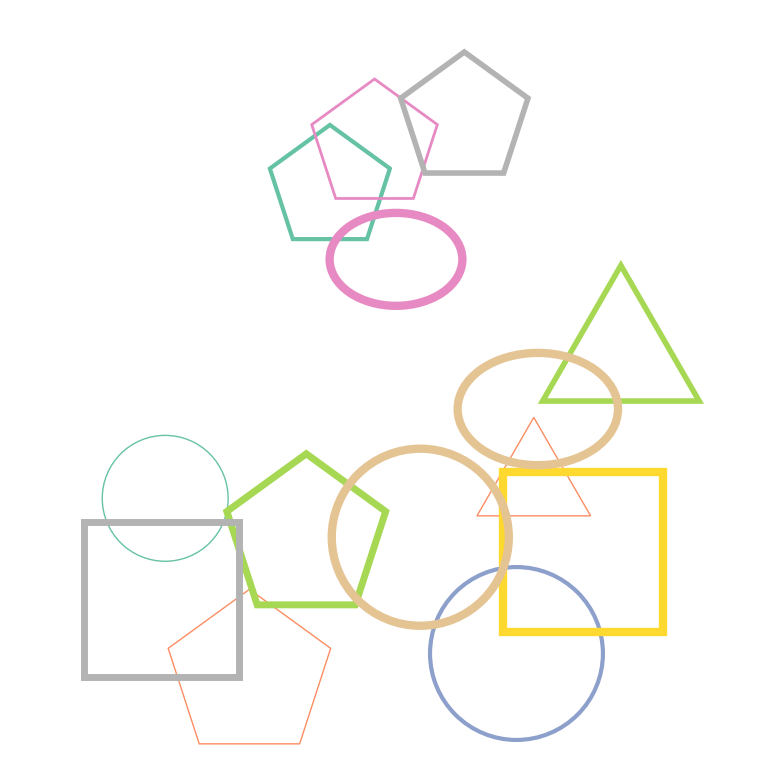[{"shape": "pentagon", "thickness": 1.5, "radius": 0.41, "center": [0.428, 0.756]}, {"shape": "circle", "thickness": 0.5, "radius": 0.41, "center": [0.215, 0.353]}, {"shape": "triangle", "thickness": 0.5, "radius": 0.43, "center": [0.693, 0.373]}, {"shape": "pentagon", "thickness": 0.5, "radius": 0.55, "center": [0.324, 0.124]}, {"shape": "circle", "thickness": 1.5, "radius": 0.56, "center": [0.671, 0.151]}, {"shape": "pentagon", "thickness": 1, "radius": 0.43, "center": [0.486, 0.812]}, {"shape": "oval", "thickness": 3, "radius": 0.43, "center": [0.514, 0.663]}, {"shape": "pentagon", "thickness": 2.5, "radius": 0.54, "center": [0.398, 0.302]}, {"shape": "triangle", "thickness": 2, "radius": 0.59, "center": [0.806, 0.538]}, {"shape": "square", "thickness": 3, "radius": 0.52, "center": [0.757, 0.284]}, {"shape": "circle", "thickness": 3, "radius": 0.57, "center": [0.546, 0.302]}, {"shape": "oval", "thickness": 3, "radius": 0.52, "center": [0.698, 0.469]}, {"shape": "pentagon", "thickness": 2, "radius": 0.43, "center": [0.603, 0.846]}, {"shape": "square", "thickness": 2.5, "radius": 0.5, "center": [0.21, 0.221]}]